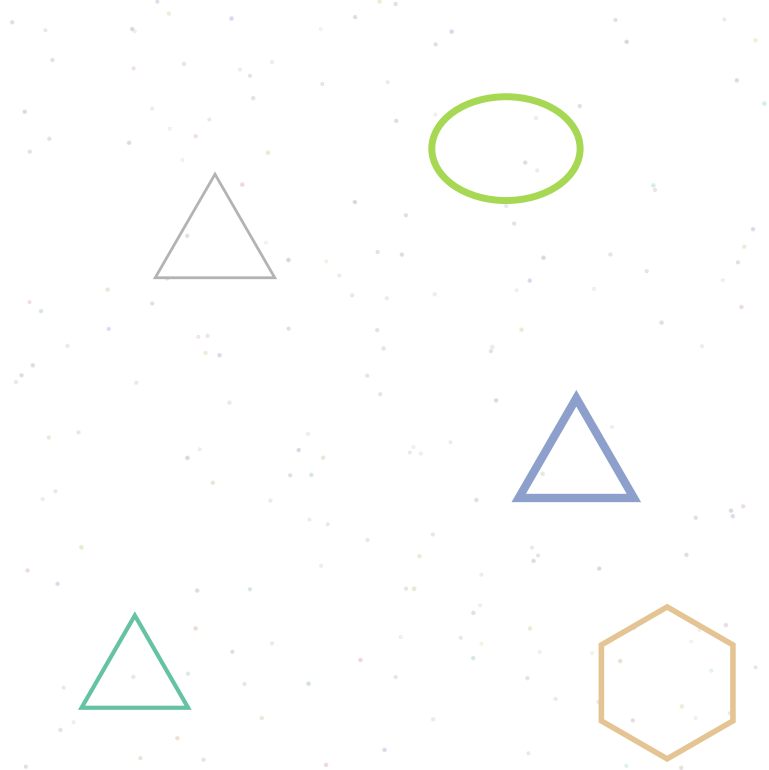[{"shape": "triangle", "thickness": 1.5, "radius": 0.4, "center": [0.175, 0.121]}, {"shape": "triangle", "thickness": 3, "radius": 0.43, "center": [0.748, 0.396]}, {"shape": "oval", "thickness": 2.5, "radius": 0.48, "center": [0.657, 0.807]}, {"shape": "hexagon", "thickness": 2, "radius": 0.49, "center": [0.866, 0.113]}, {"shape": "triangle", "thickness": 1, "radius": 0.45, "center": [0.279, 0.684]}]